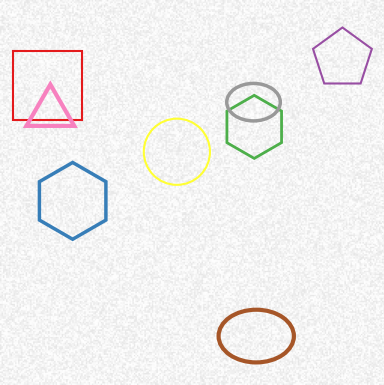[{"shape": "square", "thickness": 1.5, "radius": 0.45, "center": [0.123, 0.778]}, {"shape": "hexagon", "thickness": 2.5, "radius": 0.5, "center": [0.189, 0.478]}, {"shape": "hexagon", "thickness": 2, "radius": 0.41, "center": [0.66, 0.67]}, {"shape": "pentagon", "thickness": 1.5, "radius": 0.4, "center": [0.889, 0.848]}, {"shape": "circle", "thickness": 1.5, "radius": 0.43, "center": [0.459, 0.606]}, {"shape": "oval", "thickness": 3, "radius": 0.49, "center": [0.666, 0.127]}, {"shape": "triangle", "thickness": 3, "radius": 0.36, "center": [0.131, 0.709]}, {"shape": "oval", "thickness": 2.5, "radius": 0.35, "center": [0.659, 0.735]}]